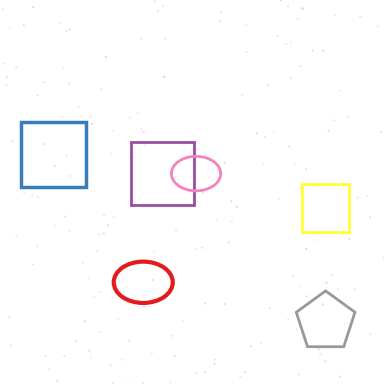[{"shape": "oval", "thickness": 3, "radius": 0.38, "center": [0.372, 0.267]}, {"shape": "square", "thickness": 2.5, "radius": 0.42, "center": [0.138, 0.598]}, {"shape": "square", "thickness": 2, "radius": 0.41, "center": [0.423, 0.55]}, {"shape": "square", "thickness": 2, "radius": 0.31, "center": [0.846, 0.46]}, {"shape": "oval", "thickness": 2, "radius": 0.32, "center": [0.509, 0.549]}, {"shape": "pentagon", "thickness": 2, "radius": 0.4, "center": [0.846, 0.164]}]